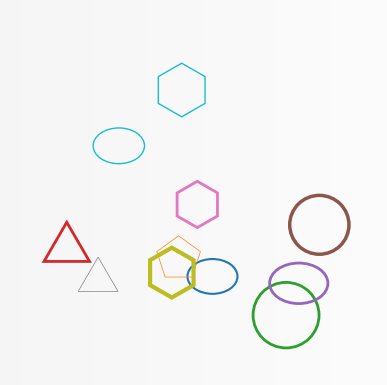[{"shape": "oval", "thickness": 1.5, "radius": 0.32, "center": [0.548, 0.282]}, {"shape": "pentagon", "thickness": 0.5, "radius": 0.3, "center": [0.461, 0.328]}, {"shape": "circle", "thickness": 2, "radius": 0.43, "center": [0.738, 0.181]}, {"shape": "triangle", "thickness": 2, "radius": 0.34, "center": [0.172, 0.355]}, {"shape": "oval", "thickness": 2, "radius": 0.38, "center": [0.771, 0.264]}, {"shape": "circle", "thickness": 2.5, "radius": 0.38, "center": [0.824, 0.416]}, {"shape": "hexagon", "thickness": 2, "radius": 0.3, "center": [0.509, 0.469]}, {"shape": "triangle", "thickness": 0.5, "radius": 0.3, "center": [0.253, 0.273]}, {"shape": "hexagon", "thickness": 3, "radius": 0.32, "center": [0.443, 0.292]}, {"shape": "oval", "thickness": 1, "radius": 0.33, "center": [0.307, 0.621]}, {"shape": "hexagon", "thickness": 1, "radius": 0.35, "center": [0.469, 0.766]}]